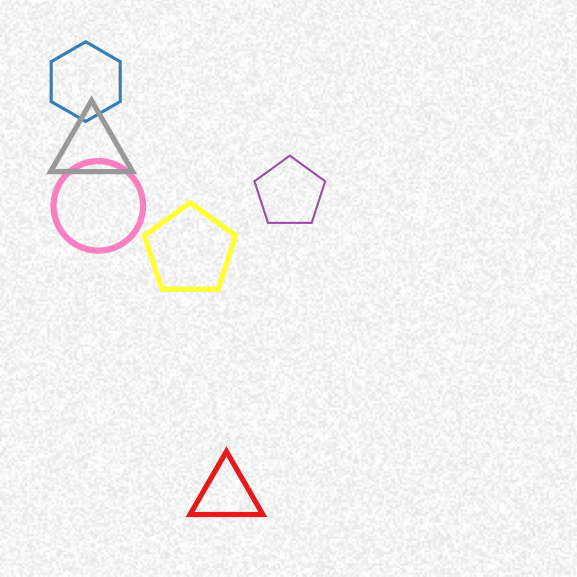[{"shape": "triangle", "thickness": 2.5, "radius": 0.36, "center": [0.392, 0.145]}, {"shape": "hexagon", "thickness": 1.5, "radius": 0.35, "center": [0.148, 0.858]}, {"shape": "pentagon", "thickness": 1, "radius": 0.32, "center": [0.502, 0.665]}, {"shape": "pentagon", "thickness": 2.5, "radius": 0.41, "center": [0.329, 0.565]}, {"shape": "circle", "thickness": 3, "radius": 0.39, "center": [0.17, 0.643]}, {"shape": "triangle", "thickness": 2.5, "radius": 0.41, "center": [0.159, 0.743]}]